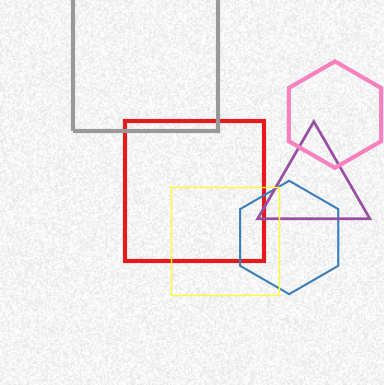[{"shape": "square", "thickness": 3, "radius": 0.91, "center": [0.505, 0.504]}, {"shape": "hexagon", "thickness": 1.5, "radius": 0.74, "center": [0.751, 0.383]}, {"shape": "triangle", "thickness": 2, "radius": 0.84, "center": [0.815, 0.516]}, {"shape": "square", "thickness": 1, "radius": 0.7, "center": [0.584, 0.374]}, {"shape": "hexagon", "thickness": 3, "radius": 0.69, "center": [0.87, 0.702]}, {"shape": "square", "thickness": 3, "radius": 0.95, "center": [0.378, 0.849]}]